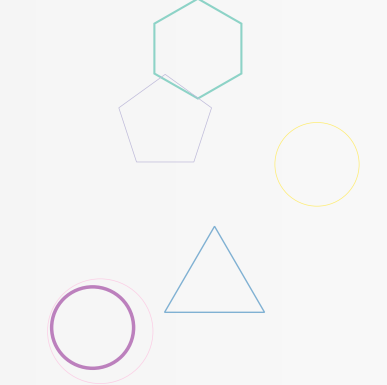[{"shape": "hexagon", "thickness": 1.5, "radius": 0.65, "center": [0.511, 0.874]}, {"shape": "pentagon", "thickness": 0.5, "radius": 0.63, "center": [0.426, 0.681]}, {"shape": "triangle", "thickness": 1, "radius": 0.74, "center": [0.554, 0.263]}, {"shape": "circle", "thickness": 0.5, "radius": 0.68, "center": [0.259, 0.14]}, {"shape": "circle", "thickness": 2.5, "radius": 0.53, "center": [0.239, 0.149]}, {"shape": "circle", "thickness": 0.5, "radius": 0.54, "center": [0.818, 0.573]}]